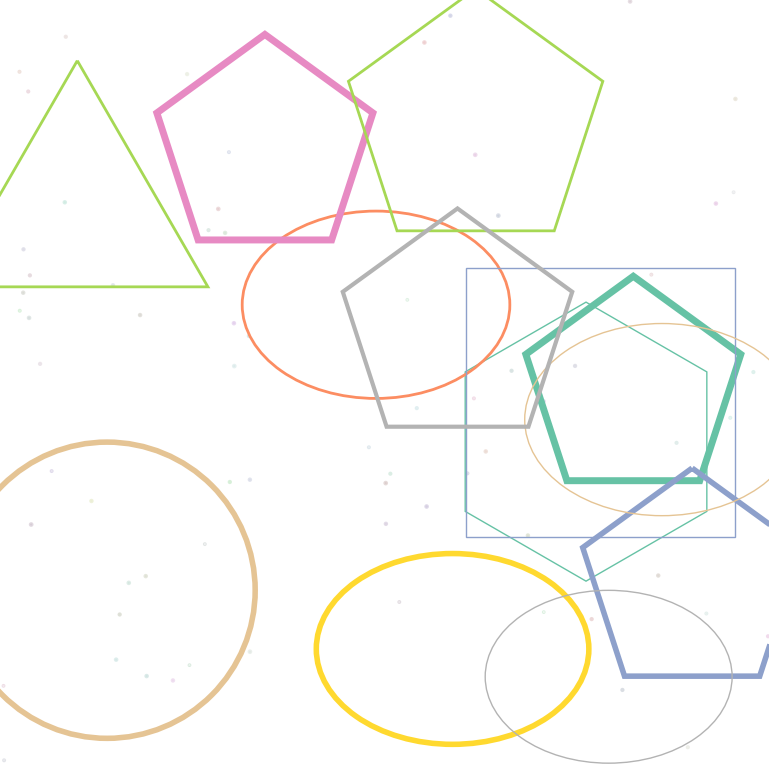[{"shape": "hexagon", "thickness": 0.5, "radius": 0.91, "center": [0.761, 0.426]}, {"shape": "pentagon", "thickness": 2.5, "radius": 0.73, "center": [0.822, 0.494]}, {"shape": "oval", "thickness": 1, "radius": 0.87, "center": [0.488, 0.604]}, {"shape": "pentagon", "thickness": 2, "radius": 0.75, "center": [0.899, 0.243]}, {"shape": "square", "thickness": 0.5, "radius": 0.87, "center": [0.78, 0.478]}, {"shape": "pentagon", "thickness": 2.5, "radius": 0.74, "center": [0.344, 0.808]}, {"shape": "pentagon", "thickness": 1, "radius": 0.87, "center": [0.618, 0.841]}, {"shape": "triangle", "thickness": 1, "radius": 0.98, "center": [0.1, 0.725]}, {"shape": "oval", "thickness": 2, "radius": 0.88, "center": [0.588, 0.157]}, {"shape": "circle", "thickness": 2, "radius": 0.96, "center": [0.139, 0.233]}, {"shape": "oval", "thickness": 0.5, "radius": 0.89, "center": [0.86, 0.455]}, {"shape": "oval", "thickness": 0.5, "radius": 0.8, "center": [0.79, 0.121]}, {"shape": "pentagon", "thickness": 1.5, "radius": 0.78, "center": [0.594, 0.573]}]